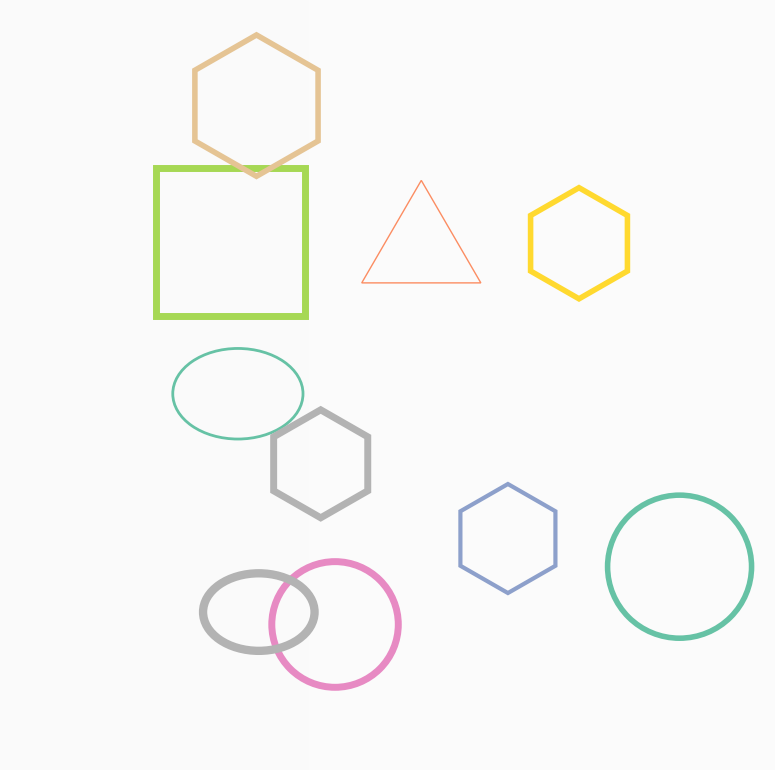[{"shape": "oval", "thickness": 1, "radius": 0.42, "center": [0.307, 0.489]}, {"shape": "circle", "thickness": 2, "radius": 0.46, "center": [0.877, 0.264]}, {"shape": "triangle", "thickness": 0.5, "radius": 0.44, "center": [0.544, 0.677]}, {"shape": "hexagon", "thickness": 1.5, "radius": 0.35, "center": [0.655, 0.301]}, {"shape": "circle", "thickness": 2.5, "radius": 0.41, "center": [0.432, 0.189]}, {"shape": "square", "thickness": 2.5, "radius": 0.48, "center": [0.298, 0.686]}, {"shape": "hexagon", "thickness": 2, "radius": 0.36, "center": [0.747, 0.684]}, {"shape": "hexagon", "thickness": 2, "radius": 0.46, "center": [0.331, 0.863]}, {"shape": "oval", "thickness": 3, "radius": 0.36, "center": [0.334, 0.205]}, {"shape": "hexagon", "thickness": 2.5, "radius": 0.35, "center": [0.414, 0.398]}]